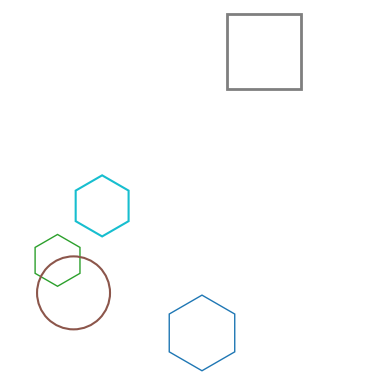[{"shape": "hexagon", "thickness": 1, "radius": 0.49, "center": [0.525, 0.135]}, {"shape": "hexagon", "thickness": 1, "radius": 0.34, "center": [0.149, 0.324]}, {"shape": "circle", "thickness": 1.5, "radius": 0.47, "center": [0.191, 0.239]}, {"shape": "square", "thickness": 2, "radius": 0.48, "center": [0.686, 0.867]}, {"shape": "hexagon", "thickness": 1.5, "radius": 0.4, "center": [0.265, 0.465]}]